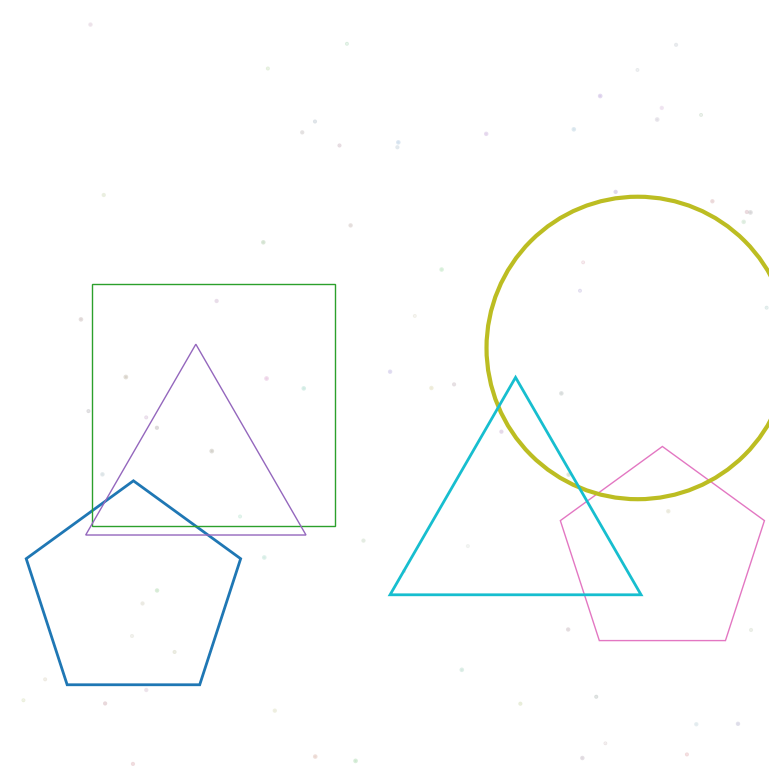[{"shape": "pentagon", "thickness": 1, "radius": 0.73, "center": [0.173, 0.229]}, {"shape": "square", "thickness": 0.5, "radius": 0.79, "center": [0.277, 0.474]}, {"shape": "triangle", "thickness": 0.5, "radius": 0.83, "center": [0.254, 0.388]}, {"shape": "pentagon", "thickness": 0.5, "radius": 0.7, "center": [0.86, 0.281]}, {"shape": "circle", "thickness": 1.5, "radius": 0.98, "center": [0.828, 0.548]}, {"shape": "triangle", "thickness": 1, "radius": 0.94, "center": [0.67, 0.322]}]